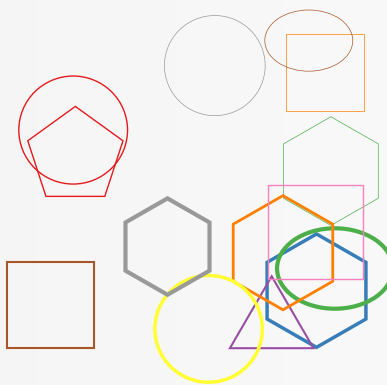[{"shape": "pentagon", "thickness": 1, "radius": 0.65, "center": [0.195, 0.594]}, {"shape": "circle", "thickness": 1, "radius": 0.7, "center": [0.189, 0.662]}, {"shape": "hexagon", "thickness": 2.5, "radius": 0.74, "center": [0.817, 0.245]}, {"shape": "oval", "thickness": 3, "radius": 0.75, "center": [0.864, 0.303]}, {"shape": "hexagon", "thickness": 0.5, "radius": 0.71, "center": [0.854, 0.556]}, {"shape": "triangle", "thickness": 1.5, "radius": 0.62, "center": [0.701, 0.158]}, {"shape": "square", "thickness": 0.5, "radius": 0.5, "center": [0.839, 0.811]}, {"shape": "hexagon", "thickness": 2, "radius": 0.74, "center": [0.73, 0.344]}, {"shape": "circle", "thickness": 2.5, "radius": 0.69, "center": [0.538, 0.146]}, {"shape": "oval", "thickness": 0.5, "radius": 0.57, "center": [0.797, 0.895]}, {"shape": "square", "thickness": 1.5, "radius": 0.56, "center": [0.131, 0.208]}, {"shape": "square", "thickness": 1, "radius": 0.61, "center": [0.813, 0.398]}, {"shape": "hexagon", "thickness": 3, "radius": 0.63, "center": [0.432, 0.36]}, {"shape": "circle", "thickness": 0.5, "radius": 0.65, "center": [0.554, 0.83]}]